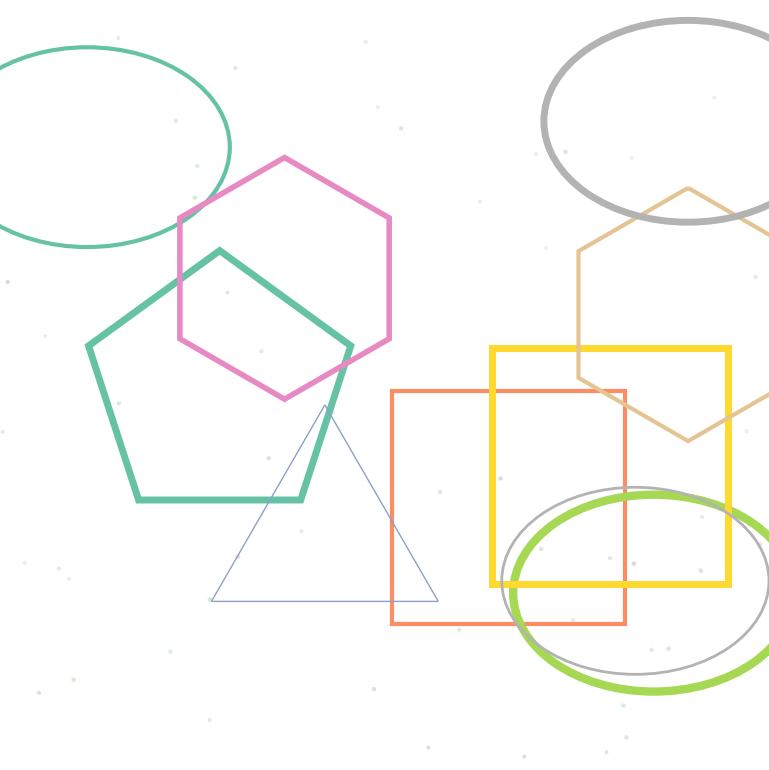[{"shape": "oval", "thickness": 1.5, "radius": 0.93, "center": [0.113, 0.809]}, {"shape": "pentagon", "thickness": 2.5, "radius": 0.9, "center": [0.285, 0.495]}, {"shape": "square", "thickness": 1.5, "radius": 0.76, "center": [0.66, 0.341]}, {"shape": "triangle", "thickness": 0.5, "radius": 0.85, "center": [0.422, 0.304]}, {"shape": "hexagon", "thickness": 2, "radius": 0.78, "center": [0.37, 0.639]}, {"shape": "oval", "thickness": 3, "radius": 0.91, "center": [0.849, 0.23]}, {"shape": "square", "thickness": 2.5, "radius": 0.77, "center": [0.792, 0.395]}, {"shape": "hexagon", "thickness": 1.5, "radius": 0.82, "center": [0.894, 0.592]}, {"shape": "oval", "thickness": 1, "radius": 0.87, "center": [0.825, 0.246]}, {"shape": "oval", "thickness": 2.5, "radius": 0.94, "center": [0.894, 0.842]}]